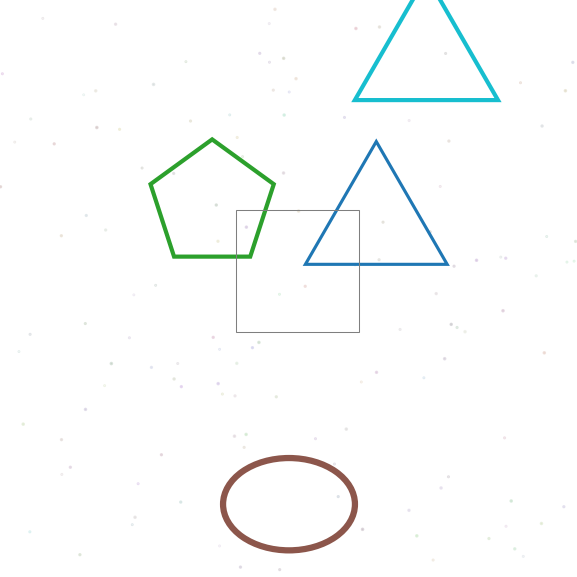[{"shape": "triangle", "thickness": 1.5, "radius": 0.71, "center": [0.652, 0.612]}, {"shape": "pentagon", "thickness": 2, "radius": 0.56, "center": [0.367, 0.646]}, {"shape": "oval", "thickness": 3, "radius": 0.57, "center": [0.5, 0.126]}, {"shape": "square", "thickness": 0.5, "radius": 0.53, "center": [0.516, 0.53]}, {"shape": "triangle", "thickness": 2, "radius": 0.72, "center": [0.738, 0.897]}]